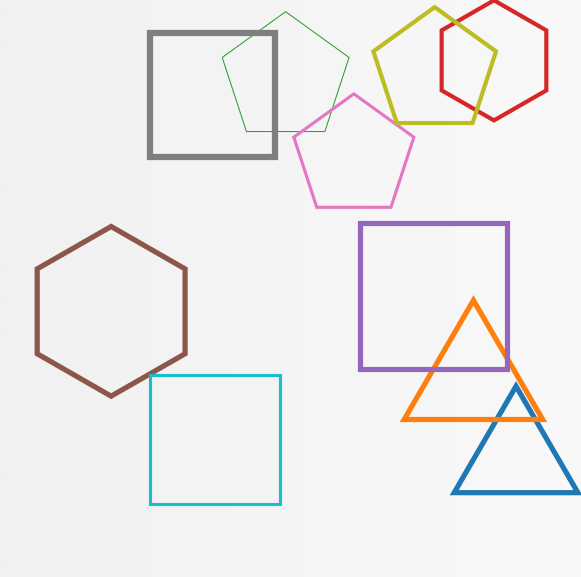[{"shape": "triangle", "thickness": 2.5, "radius": 0.61, "center": [0.888, 0.207]}, {"shape": "triangle", "thickness": 2.5, "radius": 0.69, "center": [0.815, 0.342]}, {"shape": "pentagon", "thickness": 0.5, "radius": 0.57, "center": [0.491, 0.864]}, {"shape": "hexagon", "thickness": 2, "radius": 0.52, "center": [0.85, 0.895]}, {"shape": "square", "thickness": 2.5, "radius": 0.63, "center": [0.746, 0.487]}, {"shape": "hexagon", "thickness": 2.5, "radius": 0.73, "center": [0.191, 0.46]}, {"shape": "pentagon", "thickness": 1.5, "radius": 0.54, "center": [0.609, 0.728]}, {"shape": "square", "thickness": 3, "radius": 0.53, "center": [0.365, 0.834]}, {"shape": "pentagon", "thickness": 2, "radius": 0.55, "center": [0.748, 0.876]}, {"shape": "square", "thickness": 1.5, "radius": 0.56, "center": [0.371, 0.239]}]